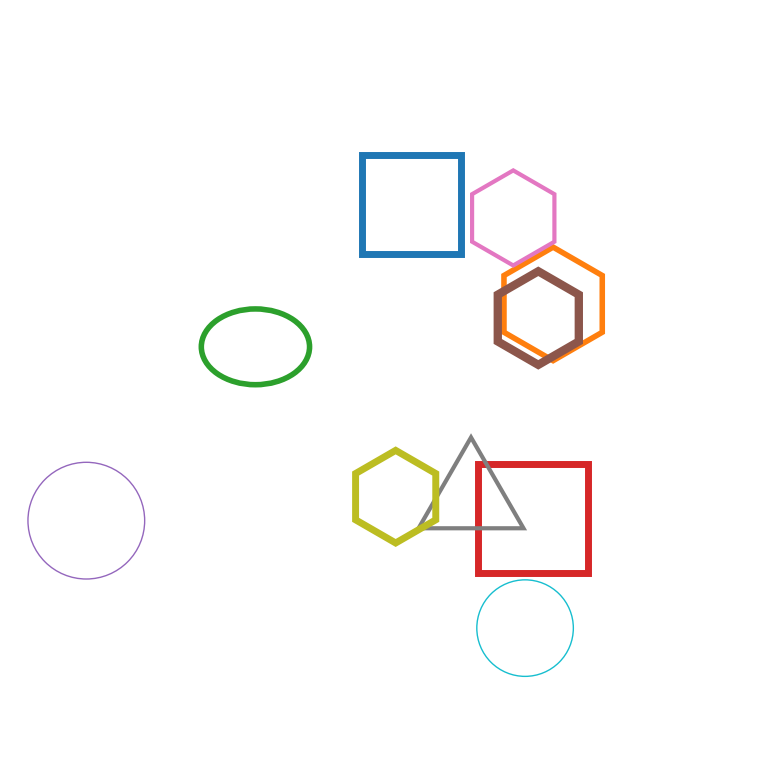[{"shape": "square", "thickness": 2.5, "radius": 0.32, "center": [0.534, 0.735]}, {"shape": "hexagon", "thickness": 2, "radius": 0.37, "center": [0.718, 0.605]}, {"shape": "oval", "thickness": 2, "radius": 0.35, "center": [0.332, 0.55]}, {"shape": "square", "thickness": 2.5, "radius": 0.36, "center": [0.692, 0.327]}, {"shape": "circle", "thickness": 0.5, "radius": 0.38, "center": [0.112, 0.324]}, {"shape": "hexagon", "thickness": 3, "radius": 0.3, "center": [0.699, 0.587]}, {"shape": "hexagon", "thickness": 1.5, "radius": 0.31, "center": [0.667, 0.717]}, {"shape": "triangle", "thickness": 1.5, "radius": 0.39, "center": [0.612, 0.353]}, {"shape": "hexagon", "thickness": 2.5, "radius": 0.3, "center": [0.514, 0.355]}, {"shape": "circle", "thickness": 0.5, "radius": 0.31, "center": [0.682, 0.184]}]